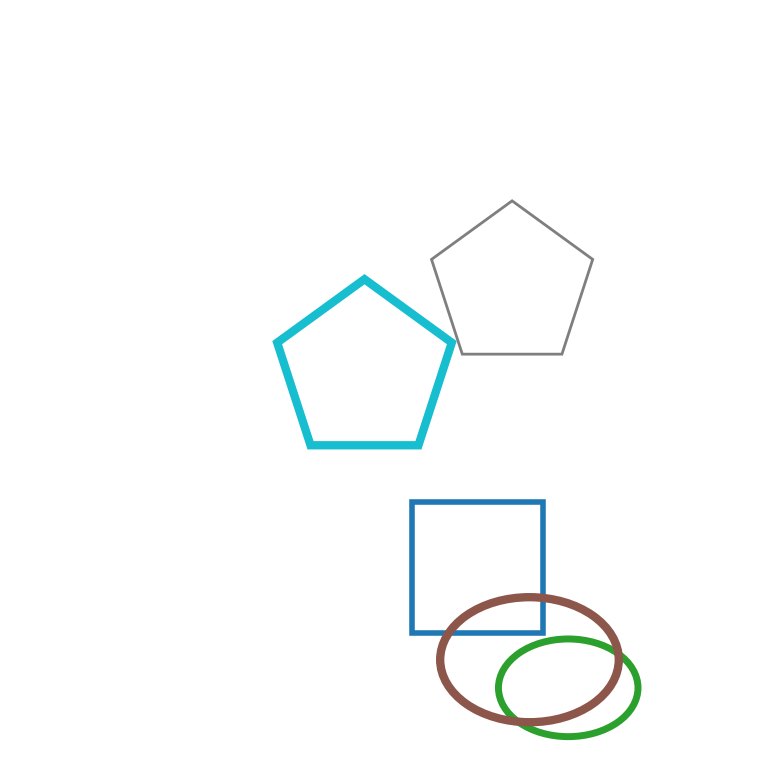[{"shape": "square", "thickness": 2, "radius": 0.42, "center": [0.62, 0.263]}, {"shape": "oval", "thickness": 2.5, "radius": 0.45, "center": [0.738, 0.107]}, {"shape": "oval", "thickness": 3, "radius": 0.58, "center": [0.688, 0.143]}, {"shape": "pentagon", "thickness": 1, "radius": 0.55, "center": [0.665, 0.629]}, {"shape": "pentagon", "thickness": 3, "radius": 0.6, "center": [0.473, 0.518]}]